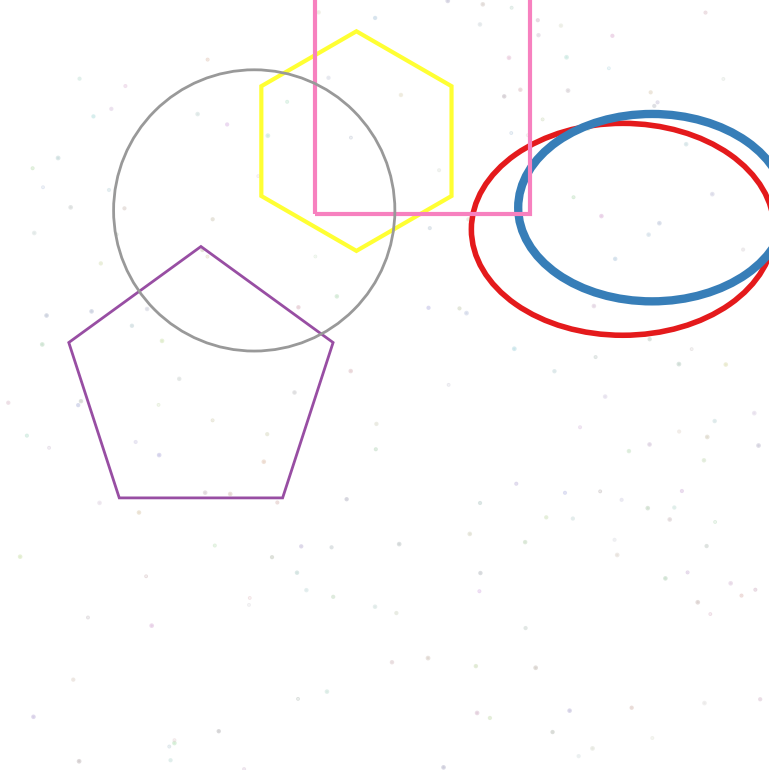[{"shape": "oval", "thickness": 2, "radius": 0.98, "center": [0.809, 0.702]}, {"shape": "oval", "thickness": 3, "radius": 0.87, "center": [0.847, 0.73]}, {"shape": "pentagon", "thickness": 1, "radius": 0.9, "center": [0.261, 0.499]}, {"shape": "hexagon", "thickness": 1.5, "radius": 0.71, "center": [0.463, 0.817]}, {"shape": "square", "thickness": 1.5, "radius": 0.7, "center": [0.548, 0.862]}, {"shape": "circle", "thickness": 1, "radius": 0.91, "center": [0.33, 0.727]}]